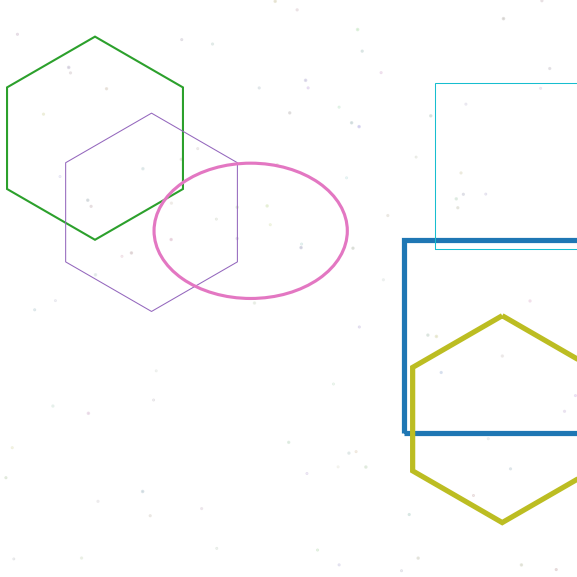[{"shape": "square", "thickness": 2.5, "radius": 0.83, "center": [0.866, 0.416]}, {"shape": "hexagon", "thickness": 1, "radius": 0.88, "center": [0.165, 0.76]}, {"shape": "hexagon", "thickness": 0.5, "radius": 0.86, "center": [0.262, 0.632]}, {"shape": "oval", "thickness": 1.5, "radius": 0.84, "center": [0.434, 0.599]}, {"shape": "hexagon", "thickness": 2.5, "radius": 0.9, "center": [0.87, 0.273]}, {"shape": "square", "thickness": 0.5, "radius": 0.72, "center": [0.897, 0.711]}]